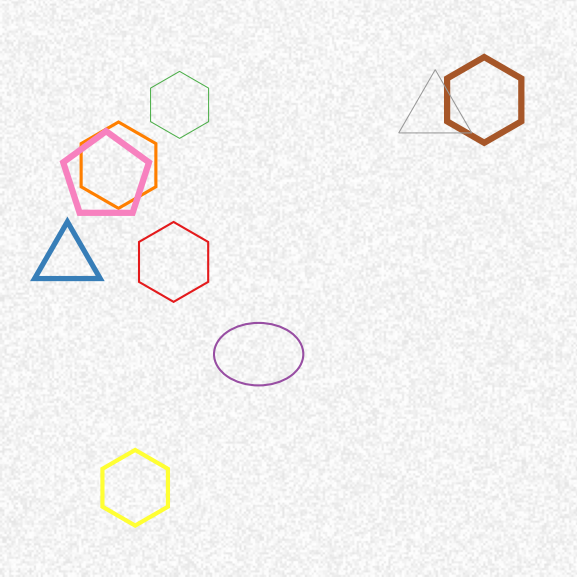[{"shape": "hexagon", "thickness": 1, "radius": 0.35, "center": [0.301, 0.546]}, {"shape": "triangle", "thickness": 2.5, "radius": 0.33, "center": [0.117, 0.55]}, {"shape": "hexagon", "thickness": 0.5, "radius": 0.29, "center": [0.311, 0.818]}, {"shape": "oval", "thickness": 1, "radius": 0.39, "center": [0.448, 0.386]}, {"shape": "hexagon", "thickness": 1.5, "radius": 0.37, "center": [0.205, 0.713]}, {"shape": "hexagon", "thickness": 2, "radius": 0.33, "center": [0.234, 0.155]}, {"shape": "hexagon", "thickness": 3, "radius": 0.37, "center": [0.838, 0.826]}, {"shape": "pentagon", "thickness": 3, "radius": 0.39, "center": [0.184, 0.694]}, {"shape": "triangle", "thickness": 0.5, "radius": 0.37, "center": [0.754, 0.805]}]